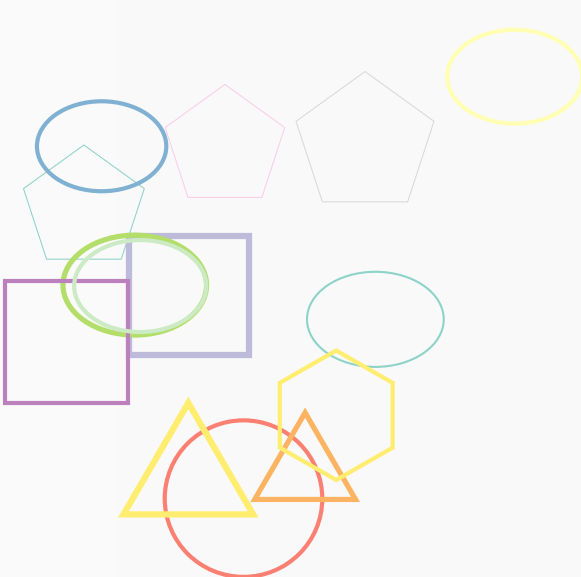[{"shape": "pentagon", "thickness": 0.5, "radius": 0.55, "center": [0.144, 0.639]}, {"shape": "oval", "thickness": 1, "radius": 0.59, "center": [0.646, 0.446]}, {"shape": "oval", "thickness": 2, "radius": 0.58, "center": [0.886, 0.866]}, {"shape": "square", "thickness": 3, "radius": 0.51, "center": [0.325, 0.487]}, {"shape": "circle", "thickness": 2, "radius": 0.68, "center": [0.419, 0.136]}, {"shape": "oval", "thickness": 2, "radius": 0.56, "center": [0.175, 0.746]}, {"shape": "triangle", "thickness": 2.5, "radius": 0.5, "center": [0.525, 0.184]}, {"shape": "oval", "thickness": 2.5, "radius": 0.62, "center": [0.232, 0.505]}, {"shape": "pentagon", "thickness": 0.5, "radius": 0.54, "center": [0.387, 0.745]}, {"shape": "pentagon", "thickness": 0.5, "radius": 0.62, "center": [0.628, 0.751]}, {"shape": "square", "thickness": 2, "radius": 0.53, "center": [0.115, 0.406]}, {"shape": "oval", "thickness": 2, "radius": 0.57, "center": [0.241, 0.504]}, {"shape": "hexagon", "thickness": 2, "radius": 0.56, "center": [0.578, 0.28]}, {"shape": "triangle", "thickness": 3, "radius": 0.64, "center": [0.324, 0.173]}]